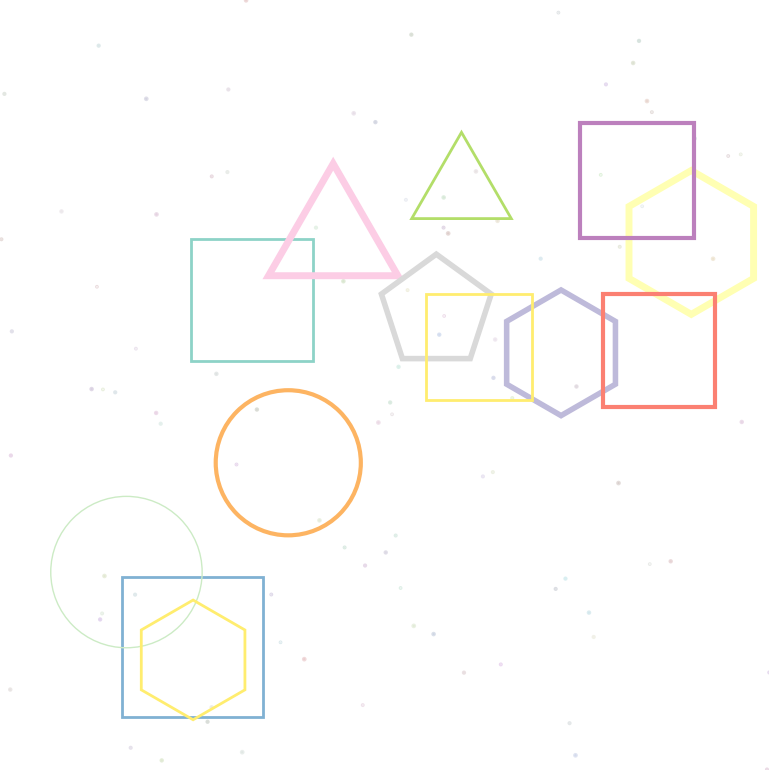[{"shape": "square", "thickness": 1, "radius": 0.4, "center": [0.327, 0.61]}, {"shape": "hexagon", "thickness": 2.5, "radius": 0.47, "center": [0.898, 0.685]}, {"shape": "hexagon", "thickness": 2, "radius": 0.41, "center": [0.729, 0.542]}, {"shape": "square", "thickness": 1.5, "radius": 0.36, "center": [0.856, 0.545]}, {"shape": "square", "thickness": 1, "radius": 0.46, "center": [0.25, 0.16]}, {"shape": "circle", "thickness": 1.5, "radius": 0.47, "center": [0.374, 0.399]}, {"shape": "triangle", "thickness": 1, "radius": 0.37, "center": [0.599, 0.753]}, {"shape": "triangle", "thickness": 2.5, "radius": 0.49, "center": [0.433, 0.69]}, {"shape": "pentagon", "thickness": 2, "radius": 0.37, "center": [0.567, 0.595]}, {"shape": "square", "thickness": 1.5, "radius": 0.37, "center": [0.827, 0.766]}, {"shape": "circle", "thickness": 0.5, "radius": 0.49, "center": [0.164, 0.257]}, {"shape": "square", "thickness": 1, "radius": 0.34, "center": [0.622, 0.549]}, {"shape": "hexagon", "thickness": 1, "radius": 0.39, "center": [0.251, 0.143]}]